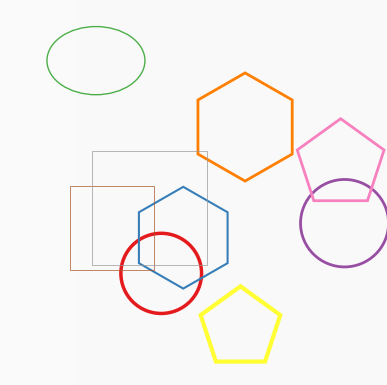[{"shape": "circle", "thickness": 2.5, "radius": 0.52, "center": [0.416, 0.29]}, {"shape": "hexagon", "thickness": 1.5, "radius": 0.66, "center": [0.473, 0.383]}, {"shape": "oval", "thickness": 1, "radius": 0.63, "center": [0.248, 0.842]}, {"shape": "circle", "thickness": 2, "radius": 0.57, "center": [0.889, 0.42]}, {"shape": "hexagon", "thickness": 2, "radius": 0.7, "center": [0.632, 0.67]}, {"shape": "pentagon", "thickness": 3, "radius": 0.54, "center": [0.621, 0.148]}, {"shape": "square", "thickness": 0.5, "radius": 0.54, "center": [0.289, 0.408]}, {"shape": "pentagon", "thickness": 2, "radius": 0.59, "center": [0.879, 0.574]}, {"shape": "square", "thickness": 0.5, "radius": 0.74, "center": [0.385, 0.459]}]